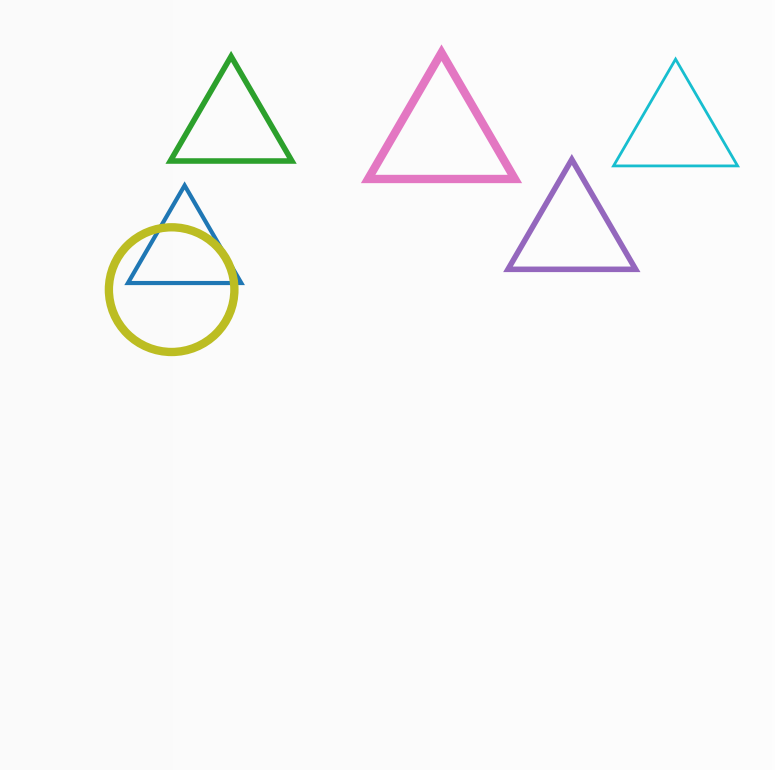[{"shape": "triangle", "thickness": 1.5, "radius": 0.42, "center": [0.238, 0.675]}, {"shape": "triangle", "thickness": 2, "radius": 0.45, "center": [0.298, 0.836]}, {"shape": "triangle", "thickness": 2, "radius": 0.48, "center": [0.738, 0.698]}, {"shape": "triangle", "thickness": 3, "radius": 0.55, "center": [0.57, 0.822]}, {"shape": "circle", "thickness": 3, "radius": 0.4, "center": [0.221, 0.624]}, {"shape": "triangle", "thickness": 1, "radius": 0.46, "center": [0.872, 0.831]}]